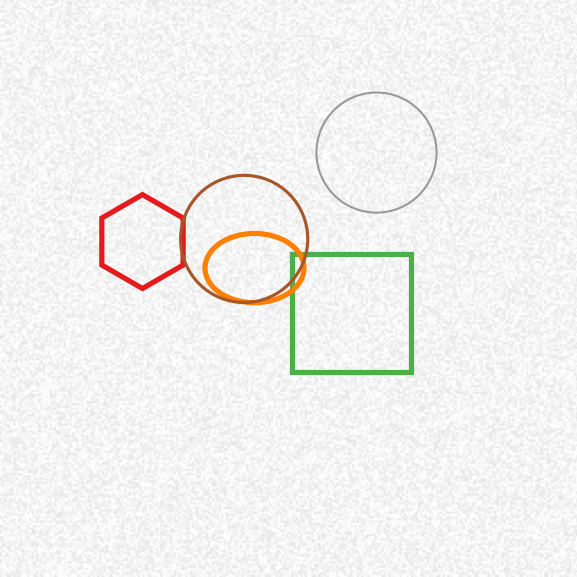[{"shape": "hexagon", "thickness": 2.5, "radius": 0.41, "center": [0.247, 0.581]}, {"shape": "square", "thickness": 2.5, "radius": 0.51, "center": [0.609, 0.457]}, {"shape": "oval", "thickness": 2.5, "radius": 0.43, "center": [0.441, 0.535]}, {"shape": "circle", "thickness": 1.5, "radius": 0.55, "center": [0.423, 0.585]}, {"shape": "circle", "thickness": 1, "radius": 0.52, "center": [0.652, 0.735]}]